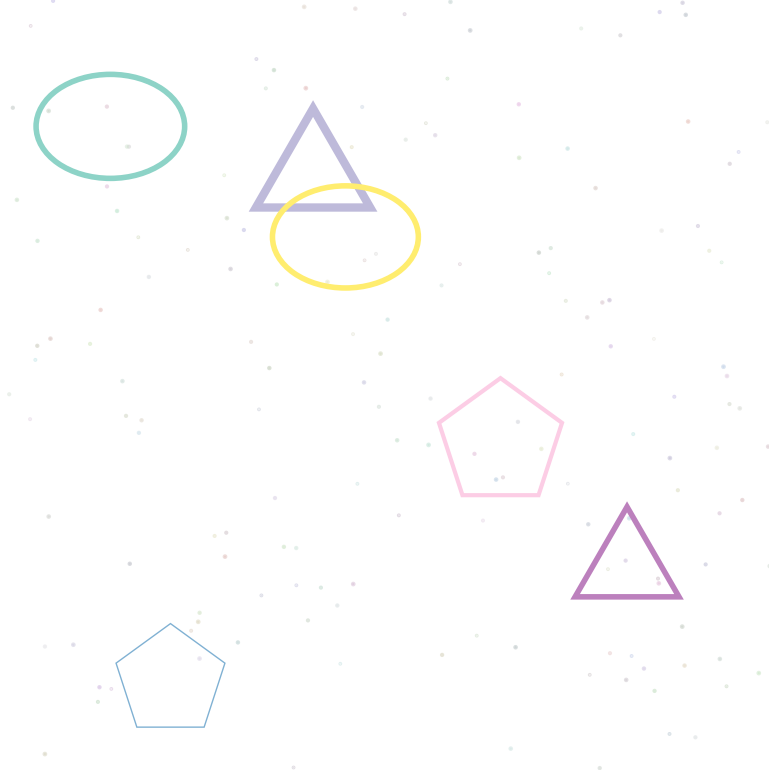[{"shape": "oval", "thickness": 2, "radius": 0.48, "center": [0.143, 0.836]}, {"shape": "triangle", "thickness": 3, "radius": 0.43, "center": [0.407, 0.773]}, {"shape": "pentagon", "thickness": 0.5, "radius": 0.37, "center": [0.221, 0.116]}, {"shape": "pentagon", "thickness": 1.5, "radius": 0.42, "center": [0.65, 0.425]}, {"shape": "triangle", "thickness": 2, "radius": 0.39, "center": [0.814, 0.264]}, {"shape": "oval", "thickness": 2, "radius": 0.47, "center": [0.449, 0.692]}]